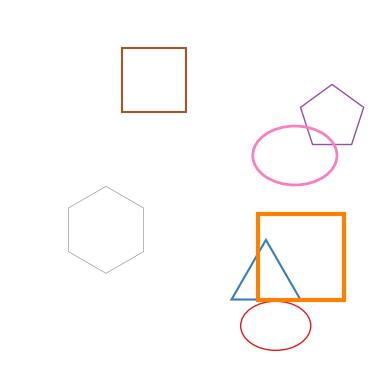[{"shape": "oval", "thickness": 1, "radius": 0.46, "center": [0.716, 0.154]}, {"shape": "triangle", "thickness": 1.5, "radius": 0.52, "center": [0.691, 0.274]}, {"shape": "pentagon", "thickness": 1, "radius": 0.43, "center": [0.863, 0.694]}, {"shape": "square", "thickness": 3, "radius": 0.56, "center": [0.782, 0.333]}, {"shape": "square", "thickness": 1.5, "radius": 0.42, "center": [0.4, 0.792]}, {"shape": "oval", "thickness": 2, "radius": 0.55, "center": [0.766, 0.596]}, {"shape": "hexagon", "thickness": 0.5, "radius": 0.56, "center": [0.275, 0.403]}]